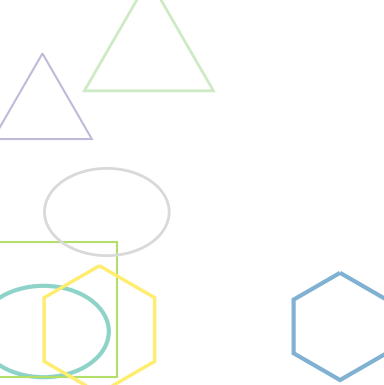[{"shape": "oval", "thickness": 3, "radius": 0.85, "center": [0.113, 0.139]}, {"shape": "triangle", "thickness": 1.5, "radius": 0.74, "center": [0.11, 0.713]}, {"shape": "hexagon", "thickness": 3, "radius": 0.7, "center": [0.883, 0.152]}, {"shape": "square", "thickness": 1.5, "radius": 0.88, "center": [0.127, 0.196]}, {"shape": "oval", "thickness": 2, "radius": 0.81, "center": [0.278, 0.449]}, {"shape": "triangle", "thickness": 2, "radius": 0.97, "center": [0.387, 0.861]}, {"shape": "hexagon", "thickness": 2.5, "radius": 0.83, "center": [0.258, 0.144]}]